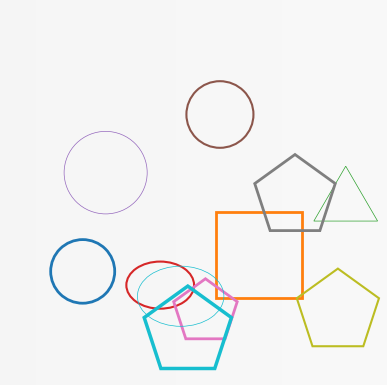[{"shape": "circle", "thickness": 2, "radius": 0.41, "center": [0.213, 0.295]}, {"shape": "square", "thickness": 2, "radius": 0.56, "center": [0.668, 0.337]}, {"shape": "triangle", "thickness": 0.5, "radius": 0.48, "center": [0.892, 0.473]}, {"shape": "oval", "thickness": 1.5, "radius": 0.44, "center": [0.413, 0.259]}, {"shape": "circle", "thickness": 0.5, "radius": 0.54, "center": [0.273, 0.552]}, {"shape": "circle", "thickness": 1.5, "radius": 0.43, "center": [0.568, 0.703]}, {"shape": "pentagon", "thickness": 2, "radius": 0.43, "center": [0.53, 0.19]}, {"shape": "pentagon", "thickness": 2, "radius": 0.55, "center": [0.761, 0.489]}, {"shape": "pentagon", "thickness": 1.5, "radius": 0.56, "center": [0.872, 0.191]}, {"shape": "pentagon", "thickness": 2.5, "radius": 0.59, "center": [0.485, 0.139]}, {"shape": "oval", "thickness": 0.5, "radius": 0.56, "center": [0.466, 0.231]}]